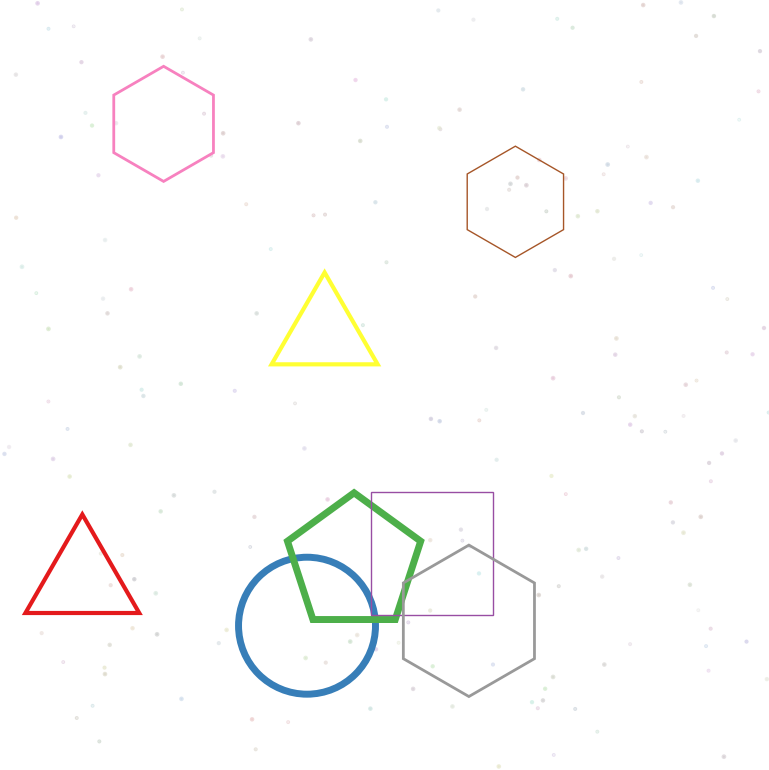[{"shape": "triangle", "thickness": 1.5, "radius": 0.43, "center": [0.107, 0.247]}, {"shape": "circle", "thickness": 2.5, "radius": 0.44, "center": [0.399, 0.187]}, {"shape": "pentagon", "thickness": 2.5, "radius": 0.45, "center": [0.46, 0.269]}, {"shape": "square", "thickness": 0.5, "radius": 0.4, "center": [0.561, 0.281]}, {"shape": "triangle", "thickness": 1.5, "radius": 0.4, "center": [0.422, 0.567]}, {"shape": "hexagon", "thickness": 0.5, "radius": 0.36, "center": [0.669, 0.738]}, {"shape": "hexagon", "thickness": 1, "radius": 0.37, "center": [0.212, 0.839]}, {"shape": "hexagon", "thickness": 1, "radius": 0.49, "center": [0.609, 0.194]}]